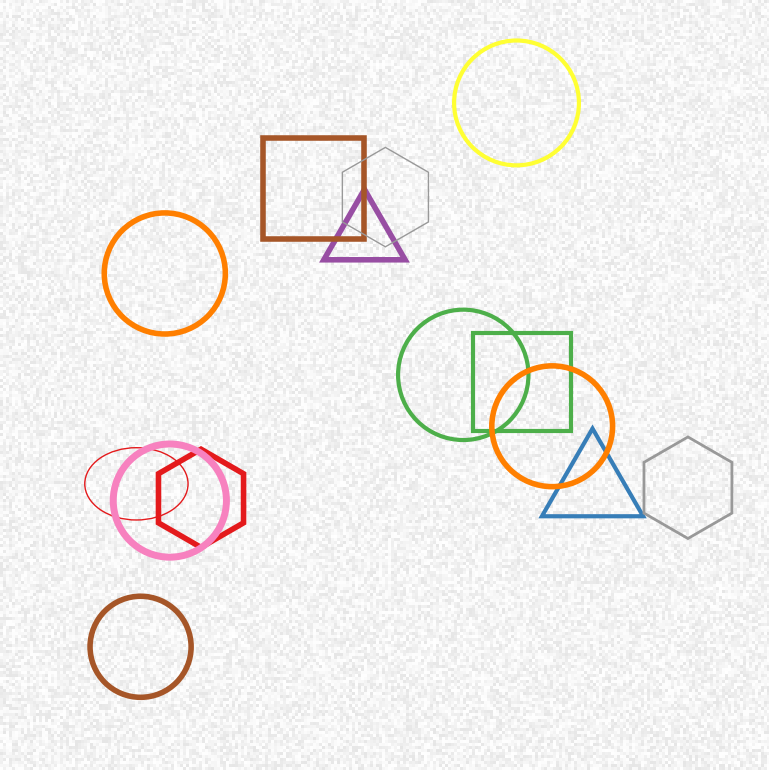[{"shape": "oval", "thickness": 0.5, "radius": 0.34, "center": [0.177, 0.372]}, {"shape": "hexagon", "thickness": 2, "radius": 0.32, "center": [0.261, 0.353]}, {"shape": "triangle", "thickness": 1.5, "radius": 0.38, "center": [0.77, 0.367]}, {"shape": "square", "thickness": 1.5, "radius": 0.32, "center": [0.678, 0.504]}, {"shape": "circle", "thickness": 1.5, "radius": 0.42, "center": [0.602, 0.513]}, {"shape": "triangle", "thickness": 2, "radius": 0.3, "center": [0.473, 0.693]}, {"shape": "circle", "thickness": 2, "radius": 0.39, "center": [0.717, 0.446]}, {"shape": "circle", "thickness": 2, "radius": 0.39, "center": [0.214, 0.645]}, {"shape": "circle", "thickness": 1.5, "radius": 0.41, "center": [0.671, 0.866]}, {"shape": "square", "thickness": 2, "radius": 0.33, "center": [0.407, 0.755]}, {"shape": "circle", "thickness": 2, "radius": 0.33, "center": [0.183, 0.16]}, {"shape": "circle", "thickness": 2.5, "radius": 0.37, "center": [0.221, 0.35]}, {"shape": "hexagon", "thickness": 1, "radius": 0.33, "center": [0.893, 0.367]}, {"shape": "hexagon", "thickness": 0.5, "radius": 0.32, "center": [0.501, 0.744]}]